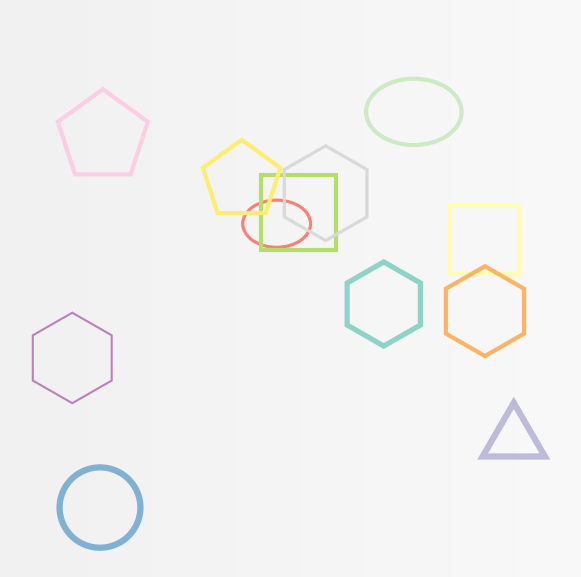[{"shape": "hexagon", "thickness": 2.5, "radius": 0.36, "center": [0.66, 0.473]}, {"shape": "square", "thickness": 2, "radius": 0.29, "center": [0.833, 0.583]}, {"shape": "triangle", "thickness": 3, "radius": 0.31, "center": [0.884, 0.24]}, {"shape": "oval", "thickness": 1.5, "radius": 0.29, "center": [0.476, 0.612]}, {"shape": "circle", "thickness": 3, "radius": 0.35, "center": [0.172, 0.12]}, {"shape": "hexagon", "thickness": 2, "radius": 0.39, "center": [0.834, 0.46]}, {"shape": "square", "thickness": 2, "radius": 0.32, "center": [0.514, 0.631]}, {"shape": "pentagon", "thickness": 2, "radius": 0.41, "center": [0.177, 0.763]}, {"shape": "hexagon", "thickness": 1.5, "radius": 0.41, "center": [0.56, 0.665]}, {"shape": "hexagon", "thickness": 1, "radius": 0.39, "center": [0.124, 0.379]}, {"shape": "oval", "thickness": 2, "radius": 0.41, "center": [0.712, 0.805]}, {"shape": "pentagon", "thickness": 2, "radius": 0.35, "center": [0.416, 0.687]}]